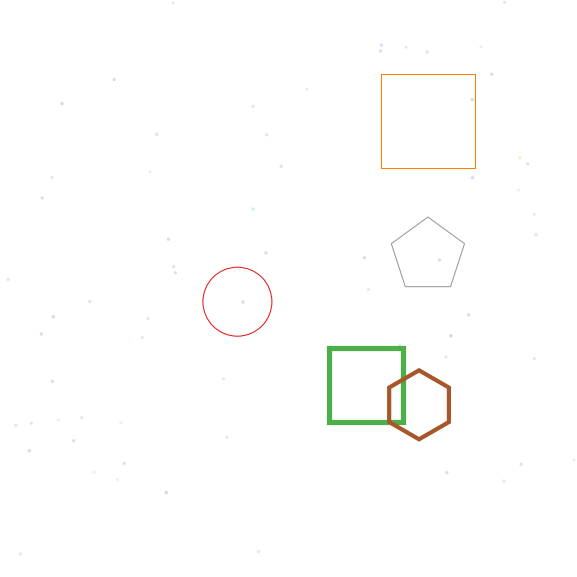[{"shape": "circle", "thickness": 0.5, "radius": 0.3, "center": [0.411, 0.477]}, {"shape": "square", "thickness": 2.5, "radius": 0.32, "center": [0.634, 0.332]}, {"shape": "square", "thickness": 0.5, "radius": 0.41, "center": [0.741, 0.789]}, {"shape": "hexagon", "thickness": 2, "radius": 0.3, "center": [0.726, 0.298]}, {"shape": "pentagon", "thickness": 0.5, "radius": 0.33, "center": [0.741, 0.557]}]